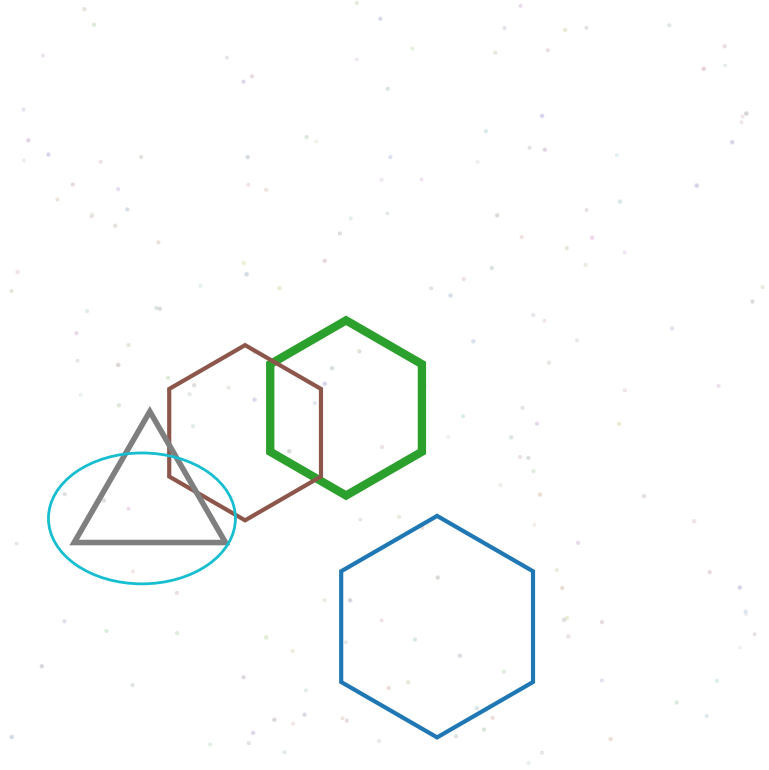[{"shape": "hexagon", "thickness": 1.5, "radius": 0.72, "center": [0.568, 0.186]}, {"shape": "hexagon", "thickness": 3, "radius": 0.57, "center": [0.449, 0.47]}, {"shape": "hexagon", "thickness": 1.5, "radius": 0.57, "center": [0.318, 0.438]}, {"shape": "triangle", "thickness": 2, "radius": 0.57, "center": [0.195, 0.352]}, {"shape": "oval", "thickness": 1, "radius": 0.61, "center": [0.184, 0.327]}]